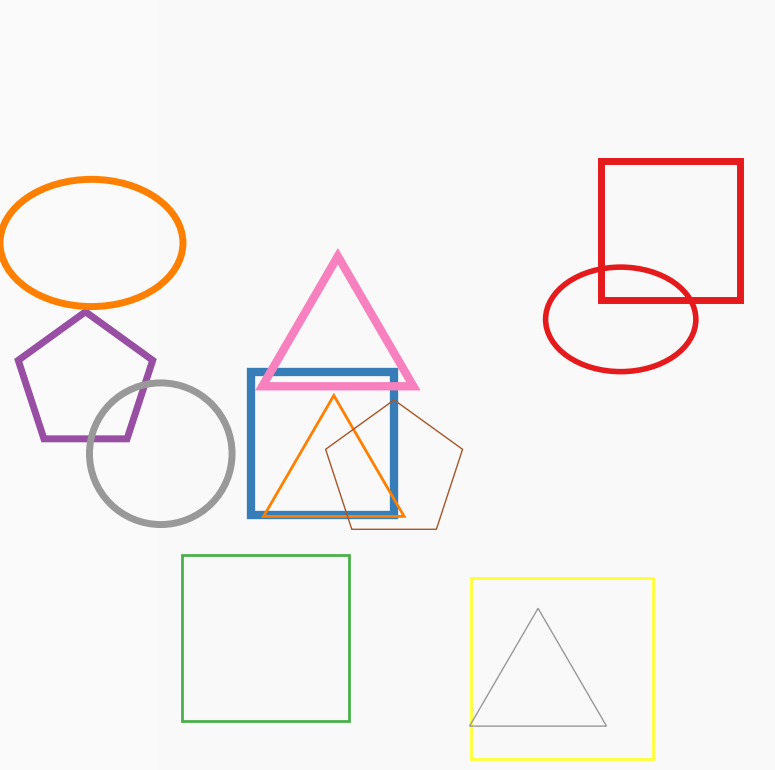[{"shape": "oval", "thickness": 2, "radius": 0.48, "center": [0.801, 0.585]}, {"shape": "square", "thickness": 2.5, "radius": 0.45, "center": [0.865, 0.701]}, {"shape": "square", "thickness": 3, "radius": 0.46, "center": [0.416, 0.424]}, {"shape": "square", "thickness": 1, "radius": 0.54, "center": [0.343, 0.171]}, {"shape": "pentagon", "thickness": 2.5, "radius": 0.46, "center": [0.11, 0.504]}, {"shape": "triangle", "thickness": 1, "radius": 0.52, "center": [0.431, 0.382]}, {"shape": "oval", "thickness": 2.5, "radius": 0.59, "center": [0.118, 0.684]}, {"shape": "square", "thickness": 1, "radius": 0.59, "center": [0.725, 0.132]}, {"shape": "pentagon", "thickness": 0.5, "radius": 0.46, "center": [0.508, 0.388]}, {"shape": "triangle", "thickness": 3, "radius": 0.56, "center": [0.436, 0.555]}, {"shape": "circle", "thickness": 2.5, "radius": 0.46, "center": [0.207, 0.411]}, {"shape": "triangle", "thickness": 0.5, "radius": 0.51, "center": [0.694, 0.108]}]